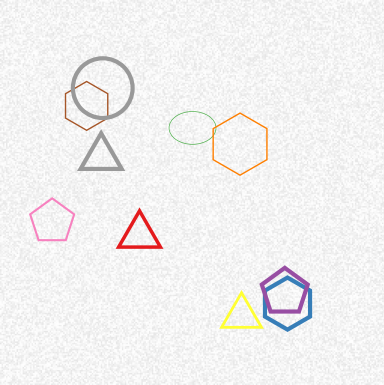[{"shape": "triangle", "thickness": 2.5, "radius": 0.31, "center": [0.362, 0.39]}, {"shape": "hexagon", "thickness": 3, "radius": 0.34, "center": [0.747, 0.211]}, {"shape": "oval", "thickness": 0.5, "radius": 0.3, "center": [0.5, 0.668]}, {"shape": "pentagon", "thickness": 3, "radius": 0.31, "center": [0.74, 0.242]}, {"shape": "hexagon", "thickness": 1, "radius": 0.4, "center": [0.623, 0.626]}, {"shape": "triangle", "thickness": 2, "radius": 0.3, "center": [0.627, 0.18]}, {"shape": "hexagon", "thickness": 1, "radius": 0.32, "center": [0.225, 0.725]}, {"shape": "pentagon", "thickness": 1.5, "radius": 0.3, "center": [0.136, 0.425]}, {"shape": "triangle", "thickness": 3, "radius": 0.31, "center": [0.263, 0.592]}, {"shape": "circle", "thickness": 3, "radius": 0.39, "center": [0.267, 0.771]}]